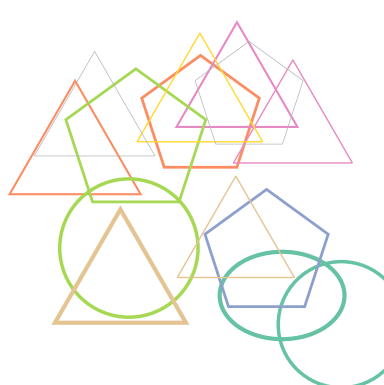[{"shape": "oval", "thickness": 3, "radius": 0.81, "center": [0.733, 0.232]}, {"shape": "circle", "thickness": 2.5, "radius": 0.82, "center": [0.886, 0.157]}, {"shape": "pentagon", "thickness": 2, "radius": 0.8, "center": [0.521, 0.695]}, {"shape": "triangle", "thickness": 1.5, "radius": 0.98, "center": [0.195, 0.594]}, {"shape": "pentagon", "thickness": 2, "radius": 0.84, "center": [0.692, 0.34]}, {"shape": "triangle", "thickness": 1, "radius": 0.89, "center": [0.761, 0.666]}, {"shape": "triangle", "thickness": 1.5, "radius": 0.91, "center": [0.616, 0.761]}, {"shape": "pentagon", "thickness": 2, "radius": 0.96, "center": [0.353, 0.63]}, {"shape": "circle", "thickness": 2.5, "radius": 0.9, "center": [0.335, 0.356]}, {"shape": "triangle", "thickness": 1, "radius": 0.94, "center": [0.519, 0.726]}, {"shape": "triangle", "thickness": 3, "radius": 0.98, "center": [0.313, 0.26]}, {"shape": "triangle", "thickness": 1, "radius": 0.88, "center": [0.612, 0.367]}, {"shape": "triangle", "thickness": 0.5, "radius": 0.91, "center": [0.246, 0.685]}, {"shape": "pentagon", "thickness": 0.5, "radius": 0.74, "center": [0.647, 0.745]}]